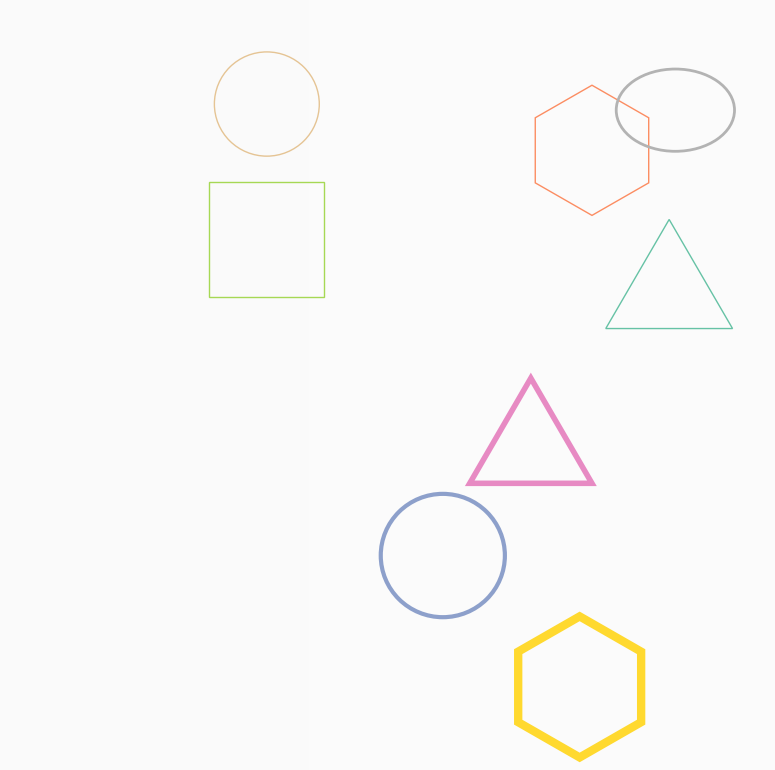[{"shape": "triangle", "thickness": 0.5, "radius": 0.47, "center": [0.863, 0.621]}, {"shape": "hexagon", "thickness": 0.5, "radius": 0.42, "center": [0.764, 0.805]}, {"shape": "circle", "thickness": 1.5, "radius": 0.4, "center": [0.571, 0.279]}, {"shape": "triangle", "thickness": 2, "radius": 0.46, "center": [0.685, 0.418]}, {"shape": "square", "thickness": 0.5, "radius": 0.37, "center": [0.344, 0.689]}, {"shape": "hexagon", "thickness": 3, "radius": 0.46, "center": [0.748, 0.108]}, {"shape": "circle", "thickness": 0.5, "radius": 0.34, "center": [0.344, 0.865]}, {"shape": "oval", "thickness": 1, "radius": 0.38, "center": [0.871, 0.857]}]